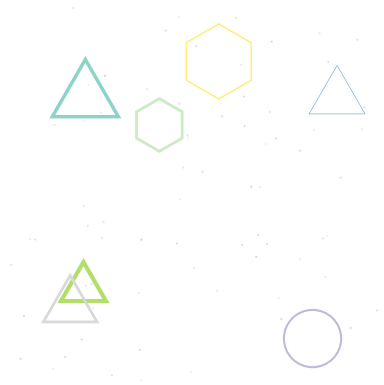[{"shape": "triangle", "thickness": 2.5, "radius": 0.5, "center": [0.222, 0.746]}, {"shape": "circle", "thickness": 1.5, "radius": 0.37, "center": [0.812, 0.121]}, {"shape": "triangle", "thickness": 0.5, "radius": 0.42, "center": [0.876, 0.746]}, {"shape": "triangle", "thickness": 3, "radius": 0.34, "center": [0.217, 0.252]}, {"shape": "triangle", "thickness": 2, "radius": 0.4, "center": [0.182, 0.204]}, {"shape": "hexagon", "thickness": 2, "radius": 0.34, "center": [0.414, 0.675]}, {"shape": "hexagon", "thickness": 1, "radius": 0.49, "center": [0.568, 0.84]}]